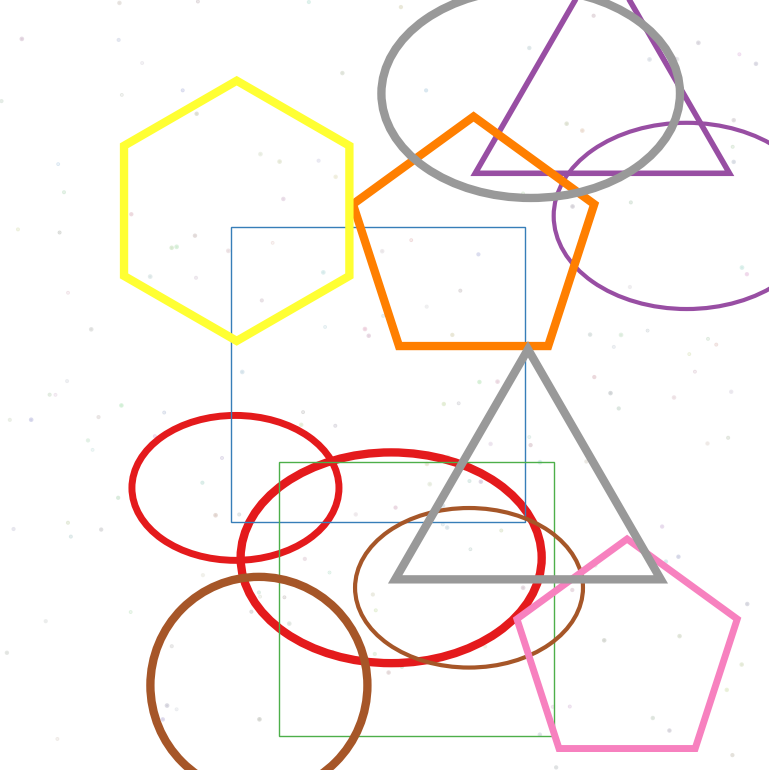[{"shape": "oval", "thickness": 2.5, "radius": 0.67, "center": [0.306, 0.366]}, {"shape": "oval", "thickness": 3, "radius": 0.98, "center": [0.508, 0.276]}, {"shape": "square", "thickness": 0.5, "radius": 0.96, "center": [0.491, 0.514]}, {"shape": "square", "thickness": 0.5, "radius": 0.89, "center": [0.541, 0.222]}, {"shape": "oval", "thickness": 1.5, "radius": 0.86, "center": [0.892, 0.72]}, {"shape": "triangle", "thickness": 2, "radius": 0.95, "center": [0.782, 0.87]}, {"shape": "pentagon", "thickness": 3, "radius": 0.82, "center": [0.615, 0.684]}, {"shape": "hexagon", "thickness": 3, "radius": 0.84, "center": [0.307, 0.726]}, {"shape": "oval", "thickness": 1.5, "radius": 0.74, "center": [0.609, 0.237]}, {"shape": "circle", "thickness": 3, "radius": 0.7, "center": [0.336, 0.11]}, {"shape": "pentagon", "thickness": 2.5, "radius": 0.75, "center": [0.814, 0.15]}, {"shape": "triangle", "thickness": 3, "radius": 1.0, "center": [0.686, 0.347]}, {"shape": "oval", "thickness": 3, "radius": 0.97, "center": [0.689, 0.879]}]